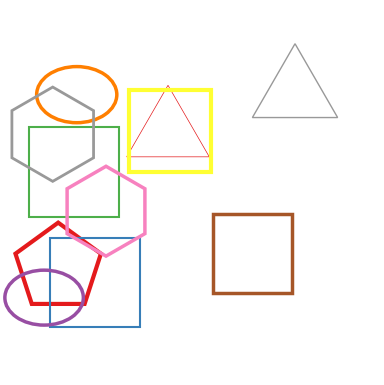[{"shape": "pentagon", "thickness": 3, "radius": 0.58, "center": [0.151, 0.305]}, {"shape": "triangle", "thickness": 0.5, "radius": 0.62, "center": [0.436, 0.655]}, {"shape": "square", "thickness": 1.5, "radius": 0.58, "center": [0.247, 0.267]}, {"shape": "square", "thickness": 1.5, "radius": 0.58, "center": [0.192, 0.553]}, {"shape": "oval", "thickness": 2.5, "radius": 0.51, "center": [0.115, 0.227]}, {"shape": "oval", "thickness": 2.5, "radius": 0.52, "center": [0.199, 0.754]}, {"shape": "square", "thickness": 3, "radius": 0.54, "center": [0.442, 0.66]}, {"shape": "square", "thickness": 2.5, "radius": 0.51, "center": [0.656, 0.341]}, {"shape": "hexagon", "thickness": 2.5, "radius": 0.58, "center": [0.275, 0.451]}, {"shape": "triangle", "thickness": 1, "radius": 0.64, "center": [0.766, 0.759]}, {"shape": "hexagon", "thickness": 2, "radius": 0.61, "center": [0.137, 0.651]}]